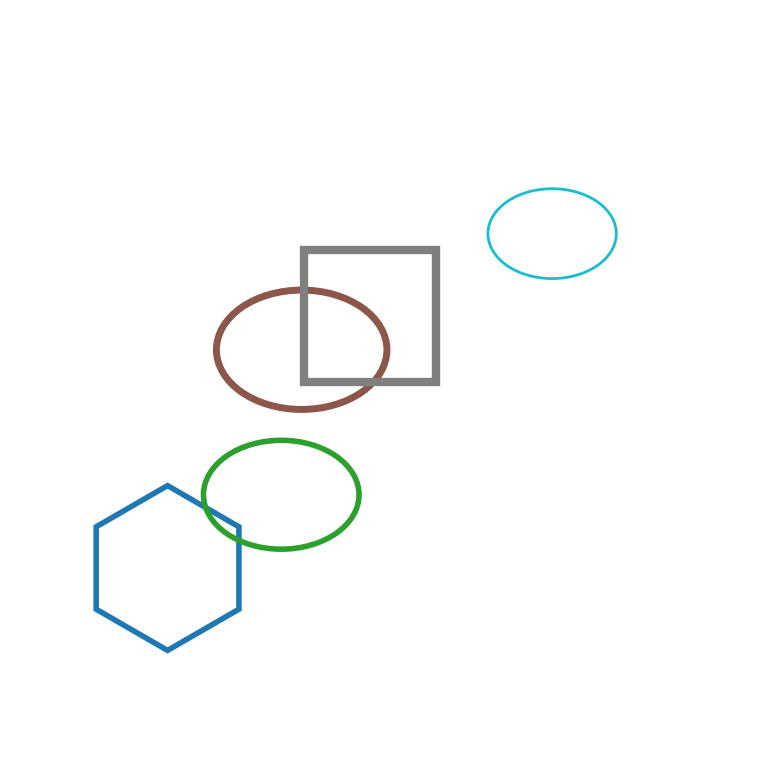[{"shape": "hexagon", "thickness": 2, "radius": 0.54, "center": [0.218, 0.262]}, {"shape": "oval", "thickness": 2, "radius": 0.51, "center": [0.365, 0.357]}, {"shape": "oval", "thickness": 2.5, "radius": 0.55, "center": [0.392, 0.546]}, {"shape": "square", "thickness": 3, "radius": 0.43, "center": [0.481, 0.59]}, {"shape": "oval", "thickness": 1, "radius": 0.42, "center": [0.717, 0.697]}]